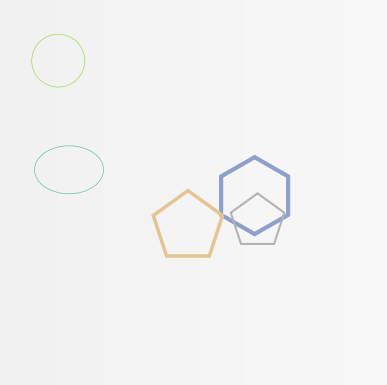[{"shape": "oval", "thickness": 0.5, "radius": 0.45, "center": [0.178, 0.559]}, {"shape": "hexagon", "thickness": 3, "radius": 0.5, "center": [0.657, 0.492]}, {"shape": "circle", "thickness": 0.5, "radius": 0.34, "center": [0.15, 0.842]}, {"shape": "pentagon", "thickness": 2.5, "radius": 0.47, "center": [0.485, 0.411]}, {"shape": "pentagon", "thickness": 1.5, "radius": 0.36, "center": [0.665, 0.425]}]